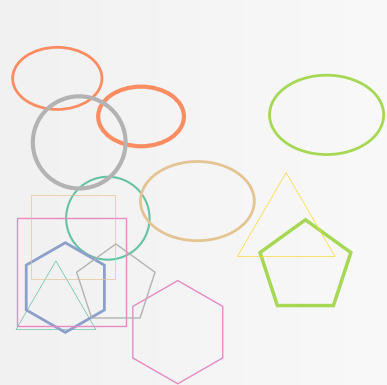[{"shape": "triangle", "thickness": 0.5, "radius": 0.59, "center": [0.144, 0.204]}, {"shape": "circle", "thickness": 1.5, "radius": 0.54, "center": [0.278, 0.433]}, {"shape": "oval", "thickness": 3, "radius": 0.55, "center": [0.364, 0.698]}, {"shape": "oval", "thickness": 2, "radius": 0.58, "center": [0.148, 0.796]}, {"shape": "hexagon", "thickness": 2, "radius": 0.58, "center": [0.169, 0.253]}, {"shape": "square", "thickness": 1, "radius": 0.7, "center": [0.184, 0.294]}, {"shape": "hexagon", "thickness": 1, "radius": 0.67, "center": [0.459, 0.137]}, {"shape": "pentagon", "thickness": 2.5, "radius": 0.62, "center": [0.788, 0.306]}, {"shape": "oval", "thickness": 2, "radius": 0.74, "center": [0.843, 0.702]}, {"shape": "triangle", "thickness": 0.5, "radius": 0.73, "center": [0.738, 0.406]}, {"shape": "oval", "thickness": 2, "radius": 0.73, "center": [0.509, 0.478]}, {"shape": "square", "thickness": 0.5, "radius": 0.54, "center": [0.188, 0.384]}, {"shape": "circle", "thickness": 3, "radius": 0.6, "center": [0.204, 0.63]}, {"shape": "pentagon", "thickness": 1, "radius": 0.53, "center": [0.299, 0.26]}]